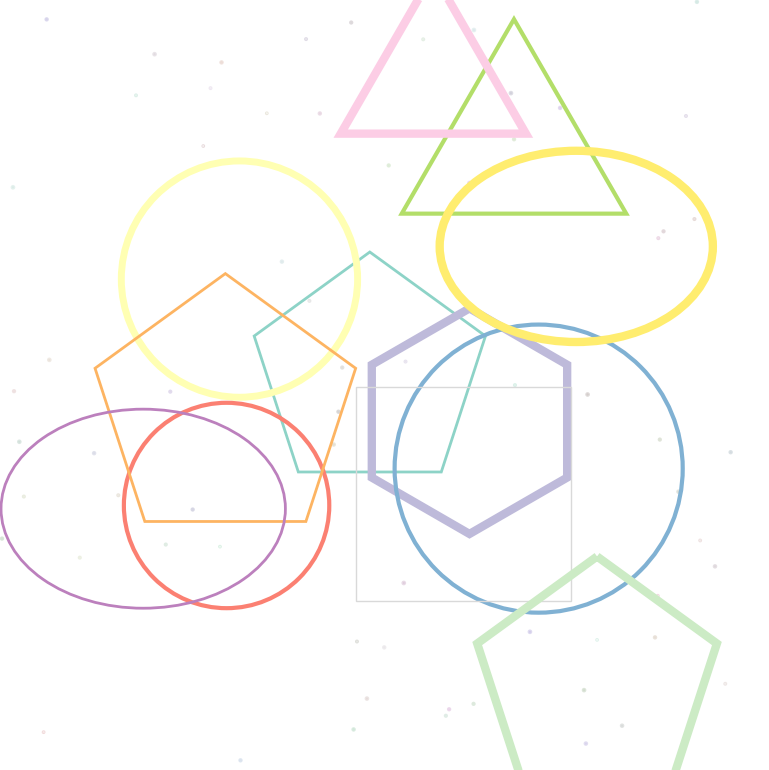[{"shape": "pentagon", "thickness": 1, "radius": 0.79, "center": [0.48, 0.515]}, {"shape": "circle", "thickness": 2.5, "radius": 0.77, "center": [0.311, 0.638]}, {"shape": "hexagon", "thickness": 3, "radius": 0.73, "center": [0.61, 0.453]}, {"shape": "circle", "thickness": 1.5, "radius": 0.67, "center": [0.294, 0.344]}, {"shape": "circle", "thickness": 1.5, "radius": 0.94, "center": [0.7, 0.391]}, {"shape": "pentagon", "thickness": 1, "radius": 0.89, "center": [0.293, 0.467]}, {"shape": "triangle", "thickness": 1.5, "radius": 0.84, "center": [0.668, 0.807]}, {"shape": "triangle", "thickness": 3, "radius": 0.69, "center": [0.563, 0.896]}, {"shape": "square", "thickness": 0.5, "radius": 0.7, "center": [0.602, 0.359]}, {"shape": "oval", "thickness": 1, "radius": 0.92, "center": [0.186, 0.339]}, {"shape": "pentagon", "thickness": 3, "radius": 0.82, "center": [0.775, 0.114]}, {"shape": "oval", "thickness": 3, "radius": 0.89, "center": [0.748, 0.68]}]